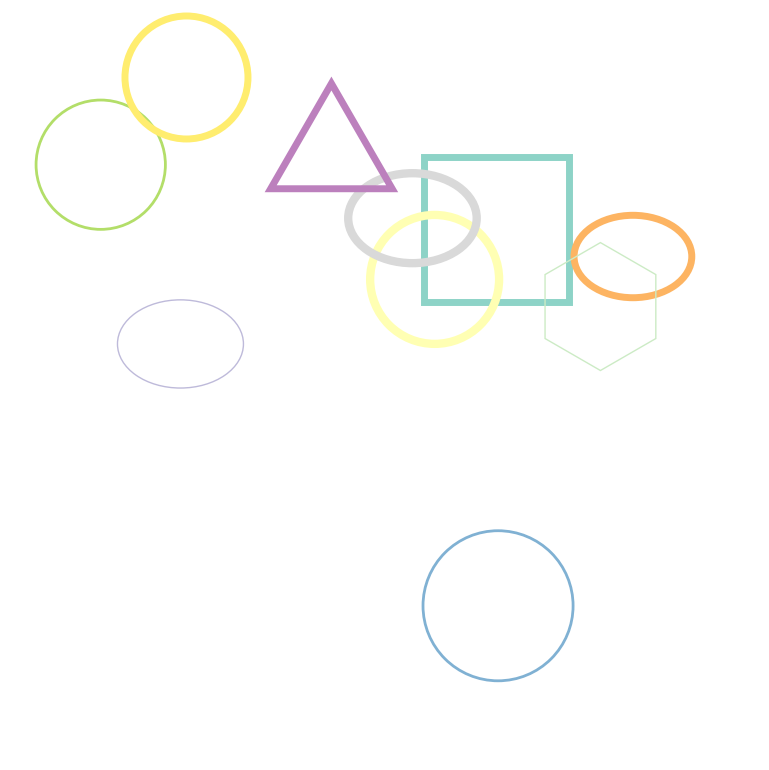[{"shape": "square", "thickness": 2.5, "radius": 0.47, "center": [0.645, 0.702]}, {"shape": "circle", "thickness": 3, "radius": 0.42, "center": [0.564, 0.637]}, {"shape": "oval", "thickness": 0.5, "radius": 0.41, "center": [0.234, 0.553]}, {"shape": "circle", "thickness": 1, "radius": 0.49, "center": [0.647, 0.213]}, {"shape": "oval", "thickness": 2.5, "radius": 0.38, "center": [0.822, 0.667]}, {"shape": "circle", "thickness": 1, "radius": 0.42, "center": [0.131, 0.786]}, {"shape": "oval", "thickness": 3, "radius": 0.42, "center": [0.536, 0.717]}, {"shape": "triangle", "thickness": 2.5, "radius": 0.46, "center": [0.43, 0.8]}, {"shape": "hexagon", "thickness": 0.5, "radius": 0.42, "center": [0.78, 0.602]}, {"shape": "circle", "thickness": 2.5, "radius": 0.4, "center": [0.242, 0.899]}]